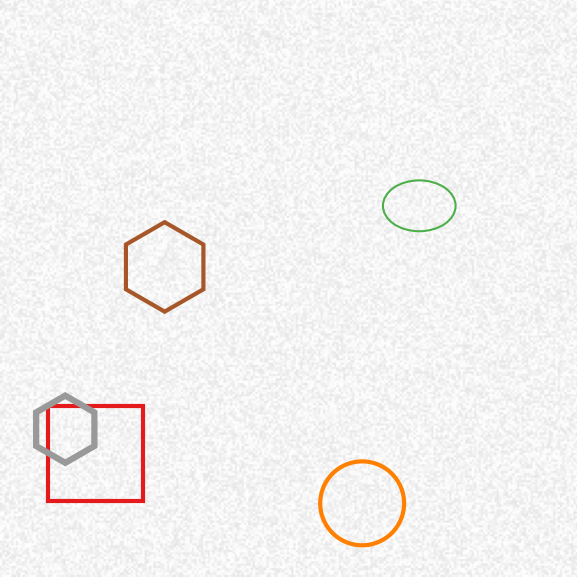[{"shape": "square", "thickness": 2, "radius": 0.41, "center": [0.166, 0.214]}, {"shape": "oval", "thickness": 1, "radius": 0.31, "center": [0.726, 0.643]}, {"shape": "circle", "thickness": 2, "radius": 0.36, "center": [0.627, 0.128]}, {"shape": "hexagon", "thickness": 2, "radius": 0.39, "center": [0.285, 0.537]}, {"shape": "hexagon", "thickness": 3, "radius": 0.29, "center": [0.113, 0.256]}]